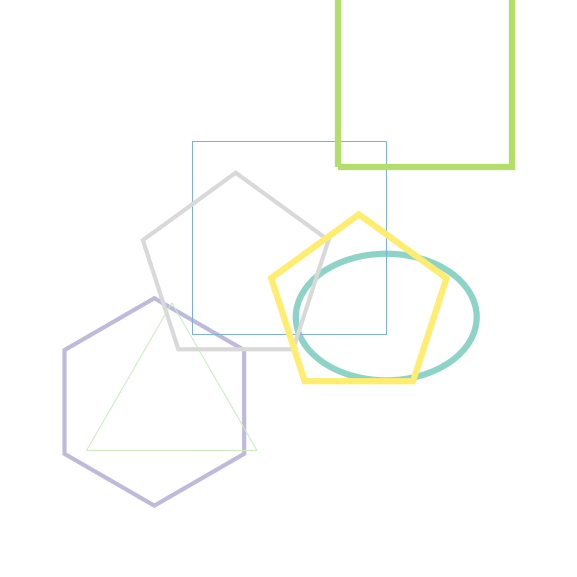[{"shape": "oval", "thickness": 3, "radius": 0.78, "center": [0.669, 0.45]}, {"shape": "hexagon", "thickness": 2, "radius": 0.9, "center": [0.267, 0.303]}, {"shape": "square", "thickness": 0.5, "radius": 0.84, "center": [0.5, 0.588]}, {"shape": "square", "thickness": 3, "radius": 0.75, "center": [0.737, 0.86]}, {"shape": "pentagon", "thickness": 2, "radius": 0.84, "center": [0.408, 0.531]}, {"shape": "triangle", "thickness": 0.5, "radius": 0.85, "center": [0.297, 0.304]}, {"shape": "pentagon", "thickness": 3, "radius": 0.8, "center": [0.621, 0.468]}]